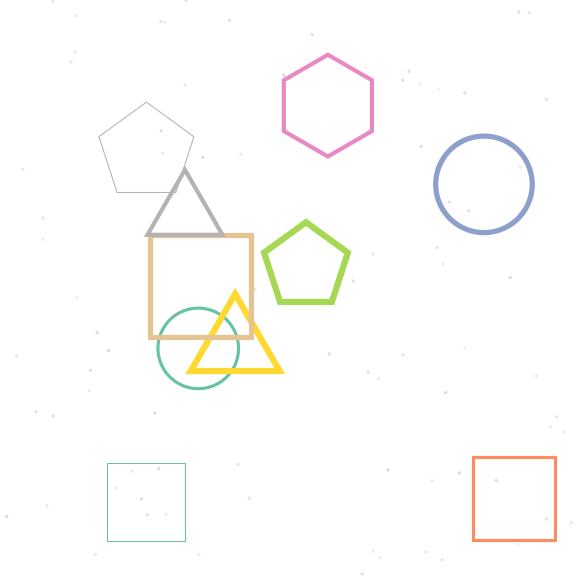[{"shape": "square", "thickness": 0.5, "radius": 0.34, "center": [0.253, 0.13]}, {"shape": "circle", "thickness": 1.5, "radius": 0.35, "center": [0.343, 0.396]}, {"shape": "square", "thickness": 1.5, "radius": 0.36, "center": [0.89, 0.136]}, {"shape": "circle", "thickness": 2.5, "radius": 0.42, "center": [0.838, 0.68]}, {"shape": "hexagon", "thickness": 2, "radius": 0.44, "center": [0.568, 0.816]}, {"shape": "pentagon", "thickness": 3, "radius": 0.38, "center": [0.53, 0.538]}, {"shape": "triangle", "thickness": 3, "radius": 0.44, "center": [0.407, 0.401]}, {"shape": "square", "thickness": 2.5, "radius": 0.44, "center": [0.347, 0.504]}, {"shape": "triangle", "thickness": 2, "radius": 0.38, "center": [0.32, 0.63]}, {"shape": "pentagon", "thickness": 0.5, "radius": 0.43, "center": [0.254, 0.736]}]